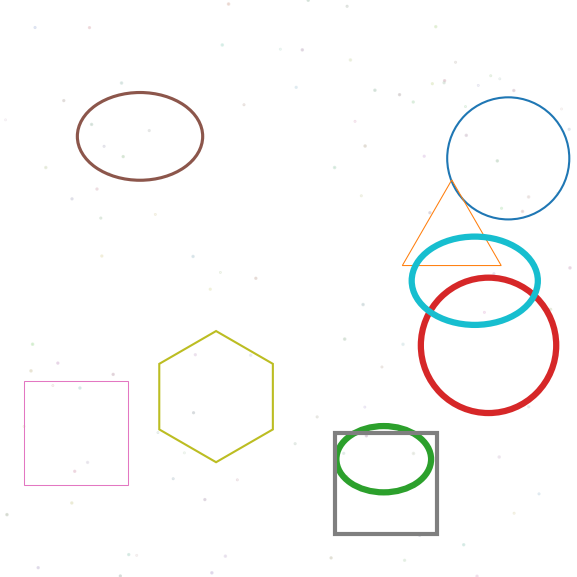[{"shape": "circle", "thickness": 1, "radius": 0.53, "center": [0.88, 0.725]}, {"shape": "triangle", "thickness": 0.5, "radius": 0.49, "center": [0.782, 0.589]}, {"shape": "oval", "thickness": 3, "radius": 0.41, "center": [0.664, 0.204]}, {"shape": "circle", "thickness": 3, "radius": 0.59, "center": [0.846, 0.401]}, {"shape": "oval", "thickness": 1.5, "radius": 0.54, "center": [0.242, 0.763]}, {"shape": "square", "thickness": 0.5, "radius": 0.45, "center": [0.131, 0.249]}, {"shape": "square", "thickness": 2, "radius": 0.44, "center": [0.668, 0.162]}, {"shape": "hexagon", "thickness": 1, "radius": 0.57, "center": [0.374, 0.312]}, {"shape": "oval", "thickness": 3, "radius": 0.55, "center": [0.822, 0.513]}]